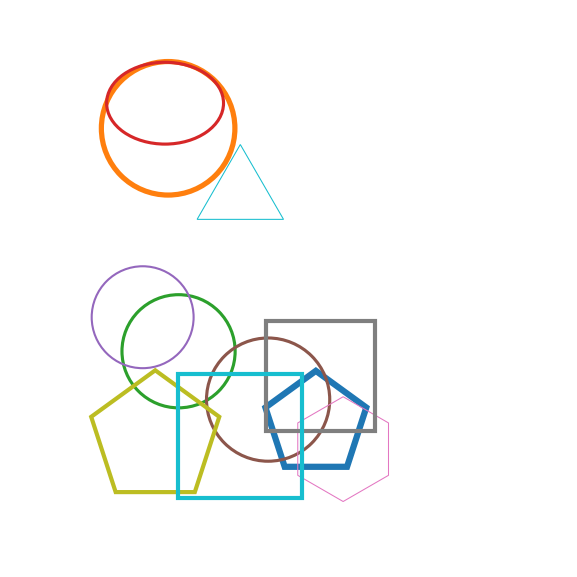[{"shape": "pentagon", "thickness": 3, "radius": 0.46, "center": [0.547, 0.265]}, {"shape": "circle", "thickness": 2.5, "radius": 0.58, "center": [0.291, 0.777]}, {"shape": "circle", "thickness": 1.5, "radius": 0.49, "center": [0.309, 0.391]}, {"shape": "oval", "thickness": 1.5, "radius": 0.51, "center": [0.286, 0.82]}, {"shape": "circle", "thickness": 1, "radius": 0.44, "center": [0.247, 0.45]}, {"shape": "circle", "thickness": 1.5, "radius": 0.53, "center": [0.464, 0.307]}, {"shape": "hexagon", "thickness": 0.5, "radius": 0.45, "center": [0.594, 0.221]}, {"shape": "square", "thickness": 2, "radius": 0.47, "center": [0.554, 0.348]}, {"shape": "pentagon", "thickness": 2, "radius": 0.58, "center": [0.269, 0.241]}, {"shape": "square", "thickness": 2, "radius": 0.54, "center": [0.416, 0.244]}, {"shape": "triangle", "thickness": 0.5, "radius": 0.43, "center": [0.416, 0.662]}]